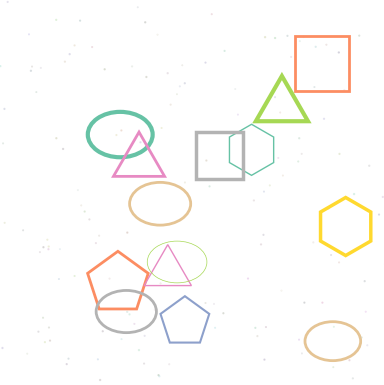[{"shape": "hexagon", "thickness": 1, "radius": 0.33, "center": [0.653, 0.611]}, {"shape": "oval", "thickness": 3, "radius": 0.42, "center": [0.312, 0.651]}, {"shape": "square", "thickness": 2, "radius": 0.35, "center": [0.836, 0.834]}, {"shape": "pentagon", "thickness": 2, "radius": 0.41, "center": [0.306, 0.264]}, {"shape": "pentagon", "thickness": 1.5, "radius": 0.33, "center": [0.48, 0.164]}, {"shape": "triangle", "thickness": 2, "radius": 0.38, "center": [0.361, 0.58]}, {"shape": "triangle", "thickness": 1, "radius": 0.35, "center": [0.436, 0.294]}, {"shape": "triangle", "thickness": 3, "radius": 0.39, "center": [0.732, 0.724]}, {"shape": "oval", "thickness": 0.5, "radius": 0.39, "center": [0.46, 0.32]}, {"shape": "hexagon", "thickness": 2.5, "radius": 0.38, "center": [0.898, 0.412]}, {"shape": "oval", "thickness": 2, "radius": 0.36, "center": [0.864, 0.114]}, {"shape": "oval", "thickness": 2, "radius": 0.4, "center": [0.416, 0.471]}, {"shape": "oval", "thickness": 2, "radius": 0.39, "center": [0.328, 0.191]}, {"shape": "square", "thickness": 2.5, "radius": 0.31, "center": [0.569, 0.597]}]